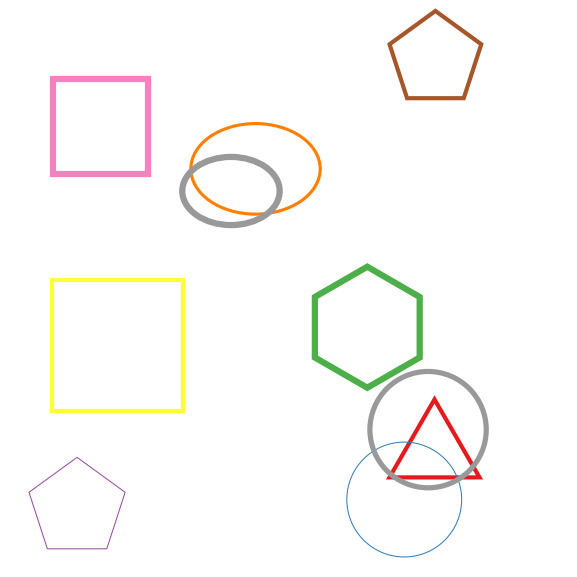[{"shape": "triangle", "thickness": 2, "radius": 0.45, "center": [0.752, 0.217]}, {"shape": "circle", "thickness": 0.5, "radius": 0.5, "center": [0.7, 0.134]}, {"shape": "hexagon", "thickness": 3, "radius": 0.52, "center": [0.636, 0.432]}, {"shape": "pentagon", "thickness": 0.5, "radius": 0.44, "center": [0.133, 0.12]}, {"shape": "oval", "thickness": 1.5, "radius": 0.56, "center": [0.442, 0.707]}, {"shape": "square", "thickness": 2, "radius": 0.57, "center": [0.204, 0.401]}, {"shape": "pentagon", "thickness": 2, "radius": 0.42, "center": [0.754, 0.897]}, {"shape": "square", "thickness": 3, "radius": 0.41, "center": [0.174, 0.781]}, {"shape": "oval", "thickness": 3, "radius": 0.42, "center": [0.4, 0.668]}, {"shape": "circle", "thickness": 2.5, "radius": 0.5, "center": [0.741, 0.255]}]